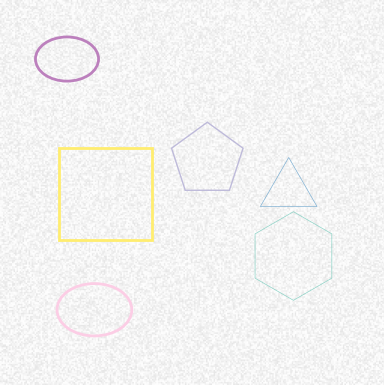[{"shape": "hexagon", "thickness": 0.5, "radius": 0.58, "center": [0.762, 0.335]}, {"shape": "pentagon", "thickness": 1, "radius": 0.49, "center": [0.538, 0.585]}, {"shape": "triangle", "thickness": 0.5, "radius": 0.42, "center": [0.75, 0.506]}, {"shape": "oval", "thickness": 2, "radius": 0.49, "center": [0.245, 0.195]}, {"shape": "oval", "thickness": 2, "radius": 0.41, "center": [0.174, 0.847]}, {"shape": "square", "thickness": 2, "radius": 0.6, "center": [0.274, 0.496]}]